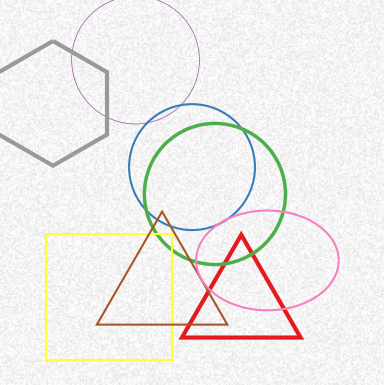[{"shape": "triangle", "thickness": 3, "radius": 0.89, "center": [0.627, 0.212]}, {"shape": "circle", "thickness": 1.5, "radius": 0.82, "center": [0.499, 0.566]}, {"shape": "circle", "thickness": 2.5, "radius": 0.92, "center": [0.558, 0.496]}, {"shape": "circle", "thickness": 0.5, "radius": 0.83, "center": [0.352, 0.844]}, {"shape": "square", "thickness": 1.5, "radius": 0.82, "center": [0.283, 0.229]}, {"shape": "triangle", "thickness": 1.5, "radius": 0.98, "center": [0.421, 0.255]}, {"shape": "oval", "thickness": 1.5, "radius": 0.93, "center": [0.695, 0.324]}, {"shape": "hexagon", "thickness": 3, "radius": 0.81, "center": [0.138, 0.732]}]